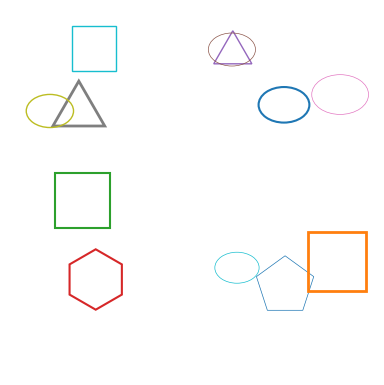[{"shape": "oval", "thickness": 1.5, "radius": 0.33, "center": [0.738, 0.728]}, {"shape": "pentagon", "thickness": 0.5, "radius": 0.39, "center": [0.74, 0.257]}, {"shape": "square", "thickness": 2, "radius": 0.38, "center": [0.875, 0.321]}, {"shape": "square", "thickness": 1.5, "radius": 0.36, "center": [0.214, 0.479]}, {"shape": "hexagon", "thickness": 1.5, "radius": 0.39, "center": [0.249, 0.274]}, {"shape": "triangle", "thickness": 1, "radius": 0.29, "center": [0.605, 0.863]}, {"shape": "oval", "thickness": 0.5, "radius": 0.31, "center": [0.602, 0.871]}, {"shape": "oval", "thickness": 0.5, "radius": 0.37, "center": [0.884, 0.754]}, {"shape": "triangle", "thickness": 2, "radius": 0.39, "center": [0.205, 0.712]}, {"shape": "oval", "thickness": 1, "radius": 0.31, "center": [0.13, 0.712]}, {"shape": "oval", "thickness": 0.5, "radius": 0.29, "center": [0.616, 0.305]}, {"shape": "square", "thickness": 1, "radius": 0.29, "center": [0.244, 0.874]}]